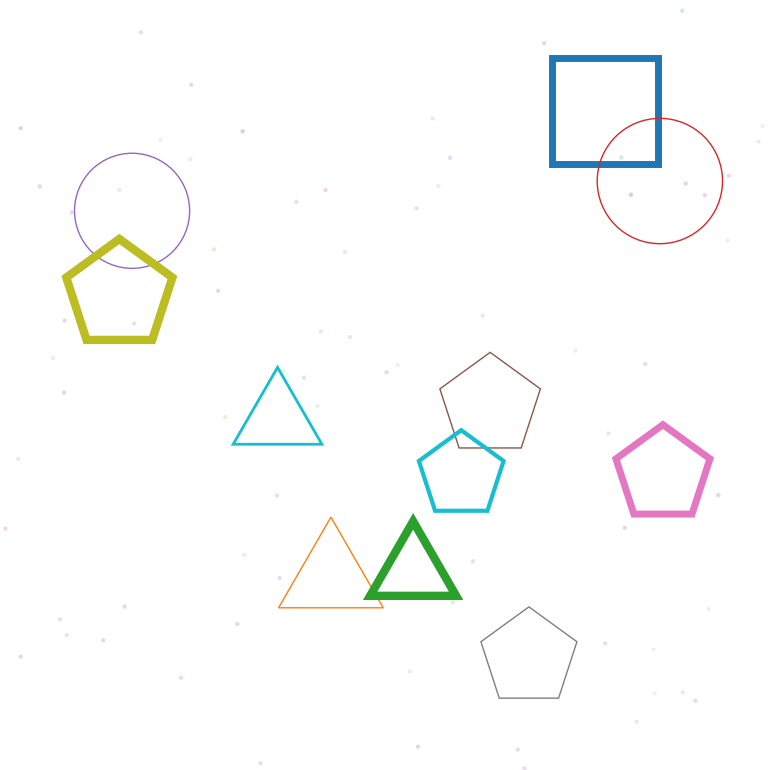[{"shape": "square", "thickness": 2.5, "radius": 0.34, "center": [0.786, 0.856]}, {"shape": "triangle", "thickness": 0.5, "radius": 0.39, "center": [0.43, 0.25]}, {"shape": "triangle", "thickness": 3, "radius": 0.32, "center": [0.537, 0.258]}, {"shape": "circle", "thickness": 0.5, "radius": 0.41, "center": [0.857, 0.765]}, {"shape": "circle", "thickness": 0.5, "radius": 0.37, "center": [0.172, 0.726]}, {"shape": "pentagon", "thickness": 0.5, "radius": 0.34, "center": [0.637, 0.474]}, {"shape": "pentagon", "thickness": 2.5, "radius": 0.32, "center": [0.861, 0.384]}, {"shape": "pentagon", "thickness": 0.5, "radius": 0.33, "center": [0.687, 0.146]}, {"shape": "pentagon", "thickness": 3, "radius": 0.36, "center": [0.155, 0.617]}, {"shape": "pentagon", "thickness": 1.5, "radius": 0.29, "center": [0.599, 0.383]}, {"shape": "triangle", "thickness": 1, "radius": 0.33, "center": [0.36, 0.456]}]